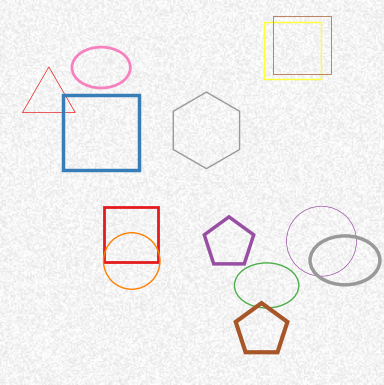[{"shape": "triangle", "thickness": 0.5, "radius": 0.4, "center": [0.127, 0.747]}, {"shape": "square", "thickness": 2, "radius": 0.35, "center": [0.341, 0.391]}, {"shape": "square", "thickness": 2.5, "radius": 0.49, "center": [0.262, 0.656]}, {"shape": "oval", "thickness": 1, "radius": 0.42, "center": [0.693, 0.259]}, {"shape": "pentagon", "thickness": 2.5, "radius": 0.34, "center": [0.595, 0.369]}, {"shape": "circle", "thickness": 0.5, "radius": 0.45, "center": [0.835, 0.373]}, {"shape": "circle", "thickness": 1, "radius": 0.37, "center": [0.342, 0.322]}, {"shape": "square", "thickness": 1, "radius": 0.37, "center": [0.76, 0.869]}, {"shape": "pentagon", "thickness": 3, "radius": 0.35, "center": [0.679, 0.142]}, {"shape": "square", "thickness": 0.5, "radius": 0.38, "center": [0.784, 0.883]}, {"shape": "oval", "thickness": 2, "radius": 0.38, "center": [0.263, 0.825]}, {"shape": "oval", "thickness": 2.5, "radius": 0.45, "center": [0.896, 0.324]}, {"shape": "hexagon", "thickness": 1, "radius": 0.5, "center": [0.536, 0.661]}]